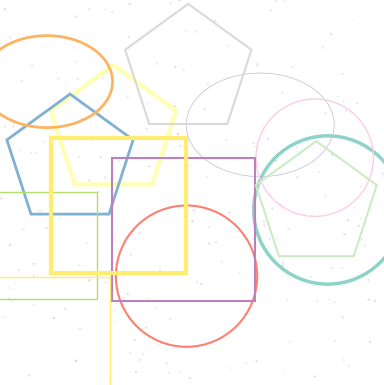[{"shape": "circle", "thickness": 2.5, "radius": 0.96, "center": [0.851, 0.455]}, {"shape": "pentagon", "thickness": 3, "radius": 0.86, "center": [0.294, 0.66]}, {"shape": "oval", "thickness": 0.5, "radius": 0.96, "center": [0.676, 0.676]}, {"shape": "circle", "thickness": 1.5, "radius": 0.92, "center": [0.484, 0.283]}, {"shape": "pentagon", "thickness": 2, "radius": 0.86, "center": [0.182, 0.583]}, {"shape": "oval", "thickness": 2, "radius": 0.85, "center": [0.122, 0.788]}, {"shape": "square", "thickness": 1, "radius": 0.7, "center": [0.113, 0.362]}, {"shape": "circle", "thickness": 1, "radius": 0.76, "center": [0.818, 0.59]}, {"shape": "pentagon", "thickness": 1.5, "radius": 0.86, "center": [0.489, 0.817]}, {"shape": "square", "thickness": 1.5, "radius": 0.93, "center": [0.476, 0.404]}, {"shape": "pentagon", "thickness": 1.5, "radius": 0.83, "center": [0.822, 0.468]}, {"shape": "square", "thickness": 1, "radius": 0.75, "center": [0.137, 0.13]}, {"shape": "square", "thickness": 3, "radius": 0.88, "center": [0.309, 0.466]}]